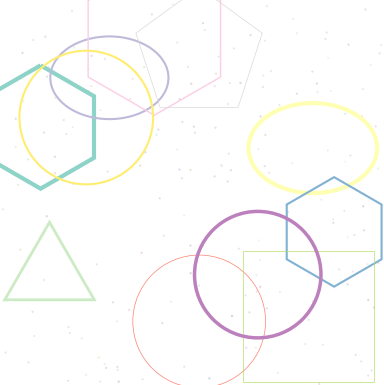[{"shape": "hexagon", "thickness": 3, "radius": 0.8, "center": [0.105, 0.67]}, {"shape": "oval", "thickness": 3, "radius": 0.84, "center": [0.812, 0.615]}, {"shape": "oval", "thickness": 1.5, "radius": 0.77, "center": [0.284, 0.798]}, {"shape": "circle", "thickness": 0.5, "radius": 0.86, "center": [0.517, 0.165]}, {"shape": "hexagon", "thickness": 1.5, "radius": 0.71, "center": [0.868, 0.398]}, {"shape": "square", "thickness": 0.5, "radius": 0.85, "center": [0.801, 0.177]}, {"shape": "hexagon", "thickness": 1, "radius": 0.99, "center": [0.401, 0.899]}, {"shape": "pentagon", "thickness": 0.5, "radius": 0.86, "center": [0.517, 0.861]}, {"shape": "circle", "thickness": 2.5, "radius": 0.82, "center": [0.669, 0.287]}, {"shape": "triangle", "thickness": 2, "radius": 0.67, "center": [0.129, 0.288]}, {"shape": "circle", "thickness": 1.5, "radius": 0.87, "center": [0.224, 0.695]}]